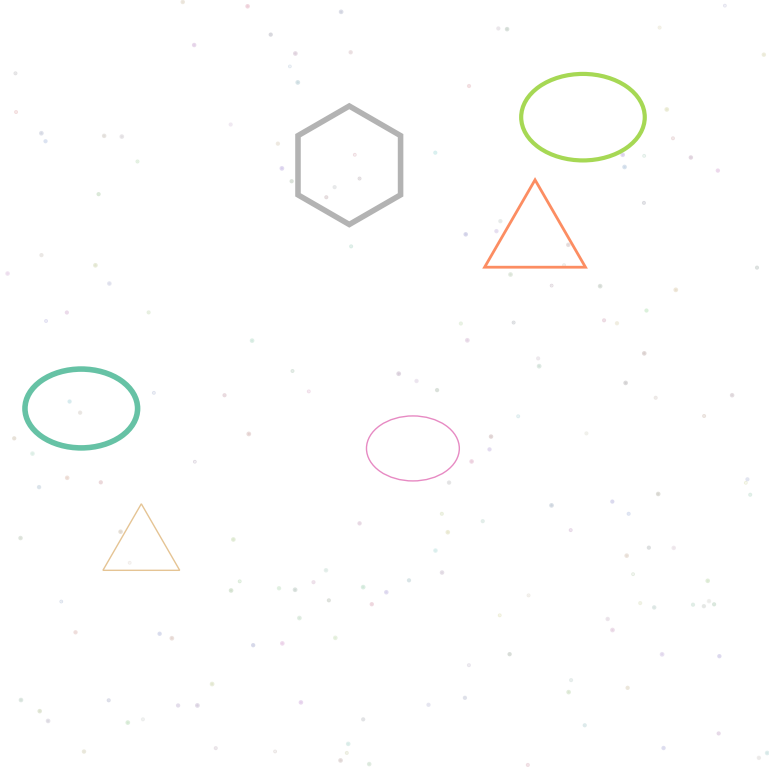[{"shape": "oval", "thickness": 2, "radius": 0.37, "center": [0.106, 0.47]}, {"shape": "triangle", "thickness": 1, "radius": 0.38, "center": [0.695, 0.691]}, {"shape": "oval", "thickness": 0.5, "radius": 0.3, "center": [0.536, 0.418]}, {"shape": "oval", "thickness": 1.5, "radius": 0.4, "center": [0.757, 0.848]}, {"shape": "triangle", "thickness": 0.5, "radius": 0.29, "center": [0.184, 0.288]}, {"shape": "hexagon", "thickness": 2, "radius": 0.38, "center": [0.454, 0.785]}]